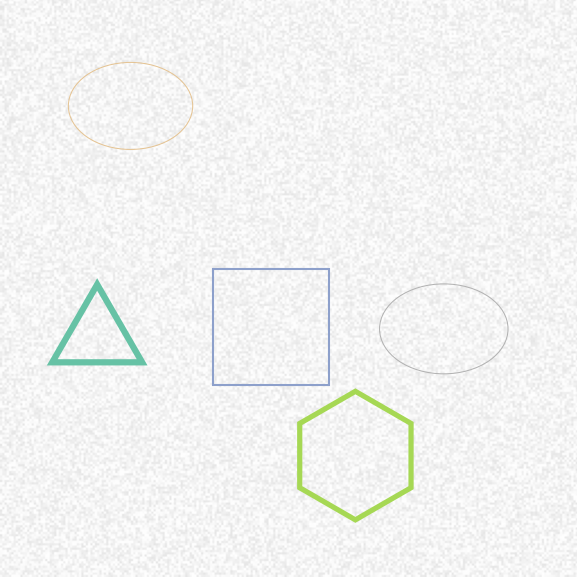[{"shape": "triangle", "thickness": 3, "radius": 0.45, "center": [0.168, 0.417]}, {"shape": "square", "thickness": 1, "radius": 0.51, "center": [0.469, 0.433]}, {"shape": "hexagon", "thickness": 2.5, "radius": 0.56, "center": [0.615, 0.21]}, {"shape": "oval", "thickness": 0.5, "radius": 0.54, "center": [0.226, 0.816]}, {"shape": "oval", "thickness": 0.5, "radius": 0.56, "center": [0.768, 0.43]}]